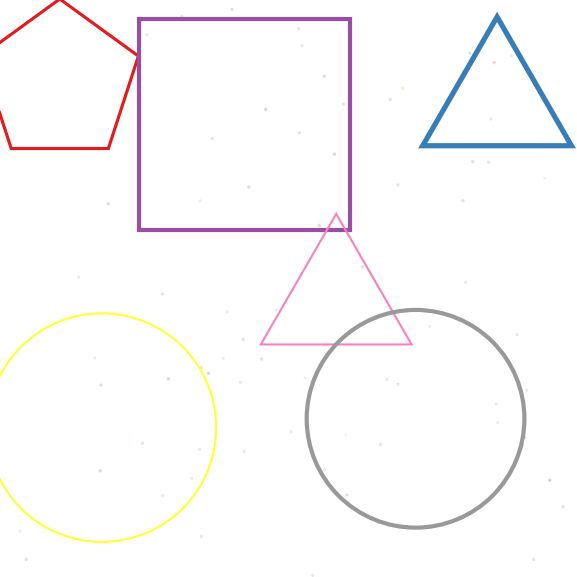[{"shape": "pentagon", "thickness": 1.5, "radius": 0.72, "center": [0.104, 0.858]}, {"shape": "triangle", "thickness": 2.5, "radius": 0.74, "center": [0.861, 0.821]}, {"shape": "square", "thickness": 2, "radius": 0.92, "center": [0.424, 0.784]}, {"shape": "circle", "thickness": 1, "radius": 0.99, "center": [0.176, 0.259]}, {"shape": "triangle", "thickness": 1, "radius": 0.75, "center": [0.582, 0.478]}, {"shape": "circle", "thickness": 2, "radius": 0.94, "center": [0.72, 0.274]}]